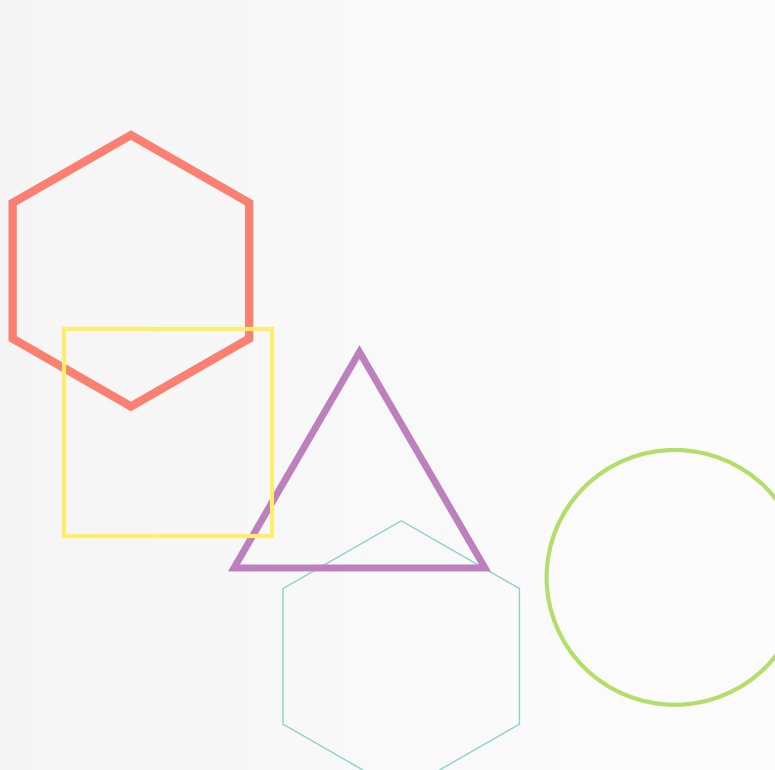[{"shape": "hexagon", "thickness": 0.5, "radius": 0.88, "center": [0.518, 0.148]}, {"shape": "hexagon", "thickness": 3, "radius": 0.88, "center": [0.169, 0.648]}, {"shape": "circle", "thickness": 1.5, "radius": 0.83, "center": [0.871, 0.25]}, {"shape": "triangle", "thickness": 2.5, "radius": 0.93, "center": [0.464, 0.356]}, {"shape": "square", "thickness": 1.5, "radius": 0.67, "center": [0.217, 0.439]}]